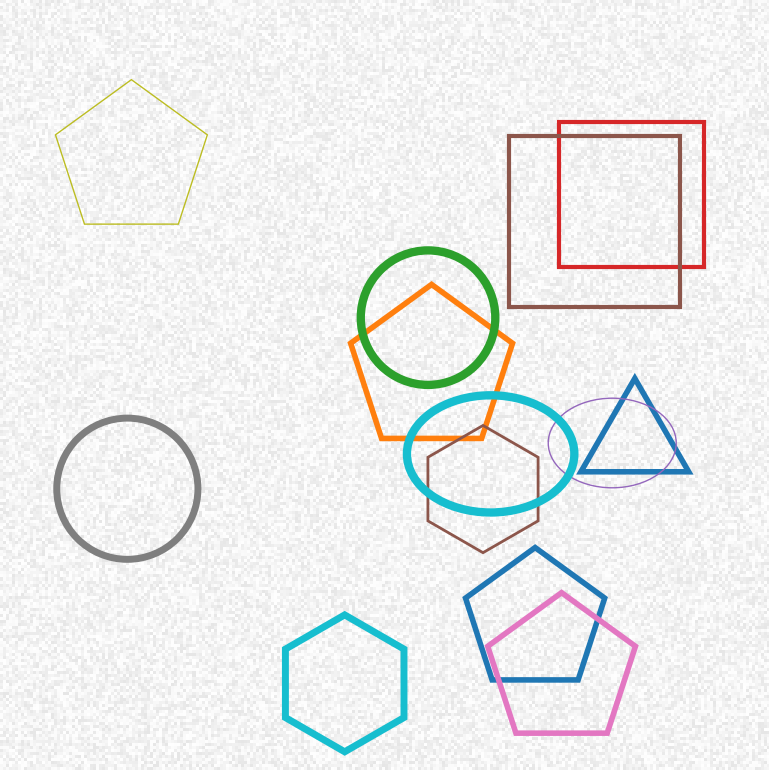[{"shape": "pentagon", "thickness": 2, "radius": 0.48, "center": [0.695, 0.194]}, {"shape": "triangle", "thickness": 2, "radius": 0.4, "center": [0.824, 0.428]}, {"shape": "pentagon", "thickness": 2, "radius": 0.55, "center": [0.561, 0.52]}, {"shape": "circle", "thickness": 3, "radius": 0.44, "center": [0.556, 0.587]}, {"shape": "square", "thickness": 1.5, "radius": 0.47, "center": [0.82, 0.748]}, {"shape": "oval", "thickness": 0.5, "radius": 0.42, "center": [0.795, 0.425]}, {"shape": "square", "thickness": 1.5, "radius": 0.56, "center": [0.772, 0.713]}, {"shape": "hexagon", "thickness": 1, "radius": 0.41, "center": [0.627, 0.365]}, {"shape": "pentagon", "thickness": 2, "radius": 0.5, "center": [0.729, 0.129]}, {"shape": "circle", "thickness": 2.5, "radius": 0.46, "center": [0.165, 0.365]}, {"shape": "pentagon", "thickness": 0.5, "radius": 0.52, "center": [0.171, 0.793]}, {"shape": "oval", "thickness": 3, "radius": 0.54, "center": [0.637, 0.411]}, {"shape": "hexagon", "thickness": 2.5, "radius": 0.44, "center": [0.448, 0.113]}]